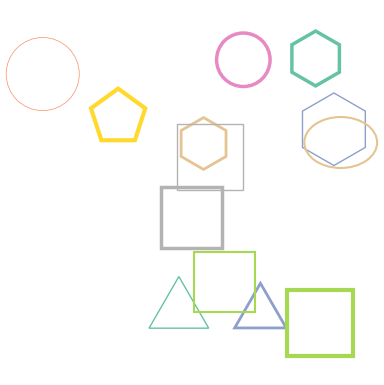[{"shape": "triangle", "thickness": 1, "radius": 0.45, "center": [0.465, 0.192]}, {"shape": "hexagon", "thickness": 2.5, "radius": 0.36, "center": [0.82, 0.848]}, {"shape": "circle", "thickness": 0.5, "radius": 0.47, "center": [0.111, 0.808]}, {"shape": "hexagon", "thickness": 1, "radius": 0.47, "center": [0.867, 0.664]}, {"shape": "triangle", "thickness": 2, "radius": 0.39, "center": [0.676, 0.187]}, {"shape": "circle", "thickness": 2.5, "radius": 0.35, "center": [0.632, 0.845]}, {"shape": "square", "thickness": 3, "radius": 0.43, "center": [0.831, 0.161]}, {"shape": "square", "thickness": 1.5, "radius": 0.39, "center": [0.583, 0.267]}, {"shape": "pentagon", "thickness": 3, "radius": 0.37, "center": [0.307, 0.696]}, {"shape": "hexagon", "thickness": 2, "radius": 0.34, "center": [0.529, 0.627]}, {"shape": "oval", "thickness": 1.5, "radius": 0.47, "center": [0.885, 0.63]}, {"shape": "square", "thickness": 1, "radius": 0.43, "center": [0.545, 0.592]}, {"shape": "square", "thickness": 2.5, "radius": 0.4, "center": [0.497, 0.435]}]